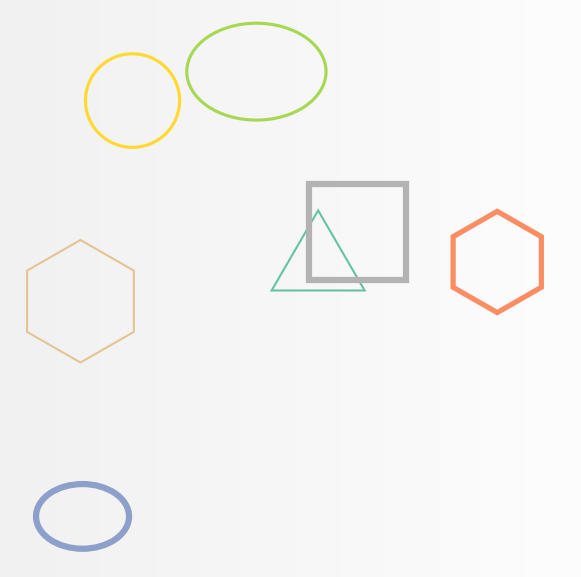[{"shape": "triangle", "thickness": 1, "radius": 0.46, "center": [0.547, 0.542]}, {"shape": "hexagon", "thickness": 2.5, "radius": 0.44, "center": [0.855, 0.546]}, {"shape": "oval", "thickness": 3, "radius": 0.4, "center": [0.142, 0.105]}, {"shape": "oval", "thickness": 1.5, "radius": 0.6, "center": [0.441, 0.875]}, {"shape": "circle", "thickness": 1.5, "radius": 0.41, "center": [0.228, 0.825]}, {"shape": "hexagon", "thickness": 1, "radius": 0.53, "center": [0.138, 0.477]}, {"shape": "square", "thickness": 3, "radius": 0.41, "center": [0.615, 0.597]}]